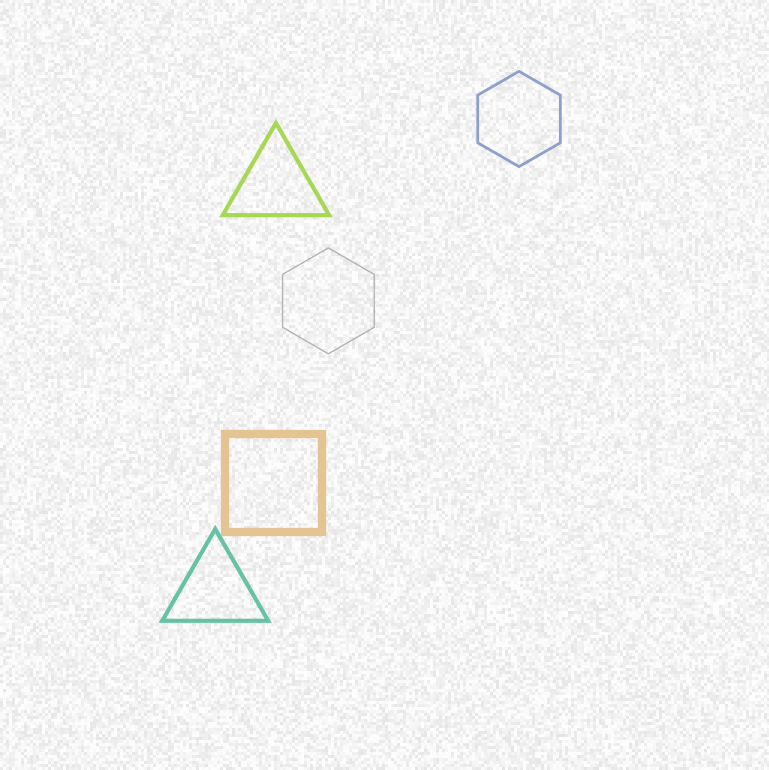[{"shape": "triangle", "thickness": 1.5, "radius": 0.4, "center": [0.28, 0.234]}, {"shape": "hexagon", "thickness": 1, "radius": 0.31, "center": [0.674, 0.845]}, {"shape": "triangle", "thickness": 1.5, "radius": 0.4, "center": [0.358, 0.76]}, {"shape": "square", "thickness": 3, "radius": 0.32, "center": [0.355, 0.373]}, {"shape": "hexagon", "thickness": 0.5, "radius": 0.34, "center": [0.426, 0.609]}]